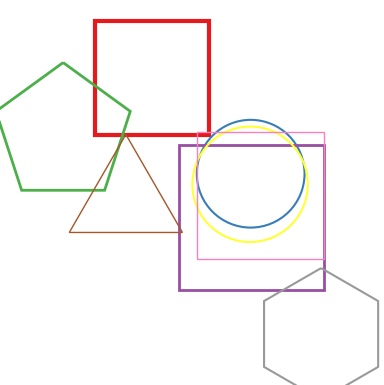[{"shape": "square", "thickness": 3, "radius": 0.74, "center": [0.396, 0.797]}, {"shape": "circle", "thickness": 1.5, "radius": 0.7, "center": [0.651, 0.549]}, {"shape": "pentagon", "thickness": 2, "radius": 0.92, "center": [0.164, 0.654]}, {"shape": "square", "thickness": 2, "radius": 0.94, "center": [0.653, 0.435]}, {"shape": "circle", "thickness": 1.5, "radius": 0.75, "center": [0.65, 0.521]}, {"shape": "triangle", "thickness": 1, "radius": 0.85, "center": [0.327, 0.481]}, {"shape": "square", "thickness": 1, "radius": 0.82, "center": [0.677, 0.492]}, {"shape": "hexagon", "thickness": 1.5, "radius": 0.86, "center": [0.834, 0.133]}]